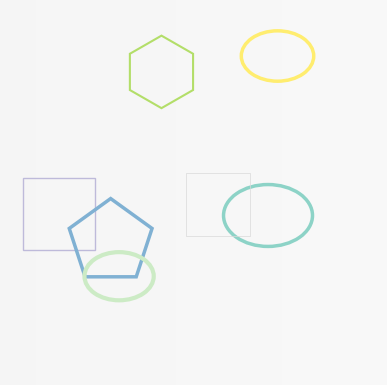[{"shape": "oval", "thickness": 2.5, "radius": 0.57, "center": [0.692, 0.44]}, {"shape": "square", "thickness": 1, "radius": 0.47, "center": [0.153, 0.445]}, {"shape": "pentagon", "thickness": 2.5, "radius": 0.56, "center": [0.286, 0.372]}, {"shape": "hexagon", "thickness": 1.5, "radius": 0.47, "center": [0.417, 0.813]}, {"shape": "square", "thickness": 0.5, "radius": 0.41, "center": [0.562, 0.47]}, {"shape": "oval", "thickness": 3, "radius": 0.45, "center": [0.307, 0.283]}, {"shape": "oval", "thickness": 2.5, "radius": 0.47, "center": [0.716, 0.855]}]